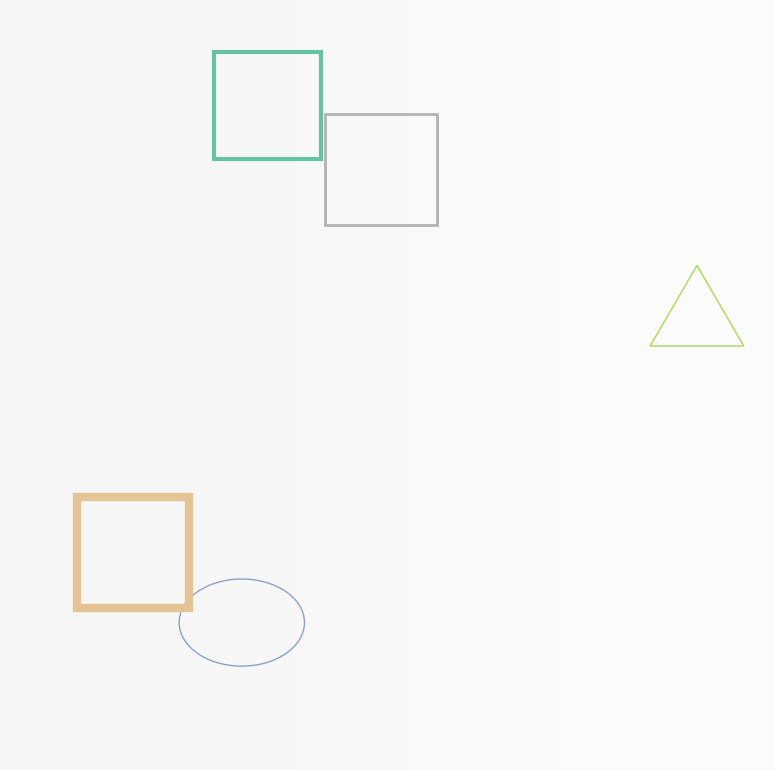[{"shape": "square", "thickness": 1.5, "radius": 0.34, "center": [0.346, 0.863]}, {"shape": "oval", "thickness": 0.5, "radius": 0.4, "center": [0.312, 0.191]}, {"shape": "triangle", "thickness": 0.5, "radius": 0.35, "center": [0.899, 0.585]}, {"shape": "square", "thickness": 3, "radius": 0.36, "center": [0.172, 0.282]}, {"shape": "square", "thickness": 1, "radius": 0.36, "center": [0.491, 0.779]}]